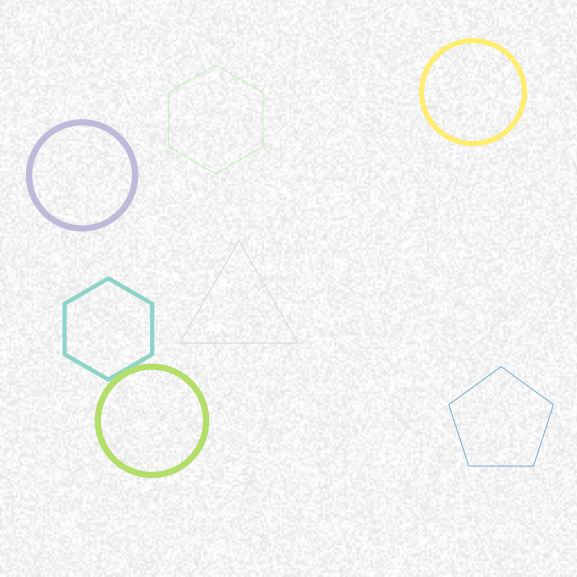[{"shape": "hexagon", "thickness": 2, "radius": 0.44, "center": [0.188, 0.429]}, {"shape": "circle", "thickness": 3, "radius": 0.46, "center": [0.142, 0.695]}, {"shape": "pentagon", "thickness": 0.5, "radius": 0.48, "center": [0.868, 0.269]}, {"shape": "circle", "thickness": 3, "radius": 0.47, "center": [0.263, 0.27]}, {"shape": "triangle", "thickness": 0.5, "radius": 0.59, "center": [0.414, 0.464]}, {"shape": "hexagon", "thickness": 0.5, "radius": 0.47, "center": [0.374, 0.792]}, {"shape": "circle", "thickness": 2.5, "radius": 0.45, "center": [0.819, 0.84]}]